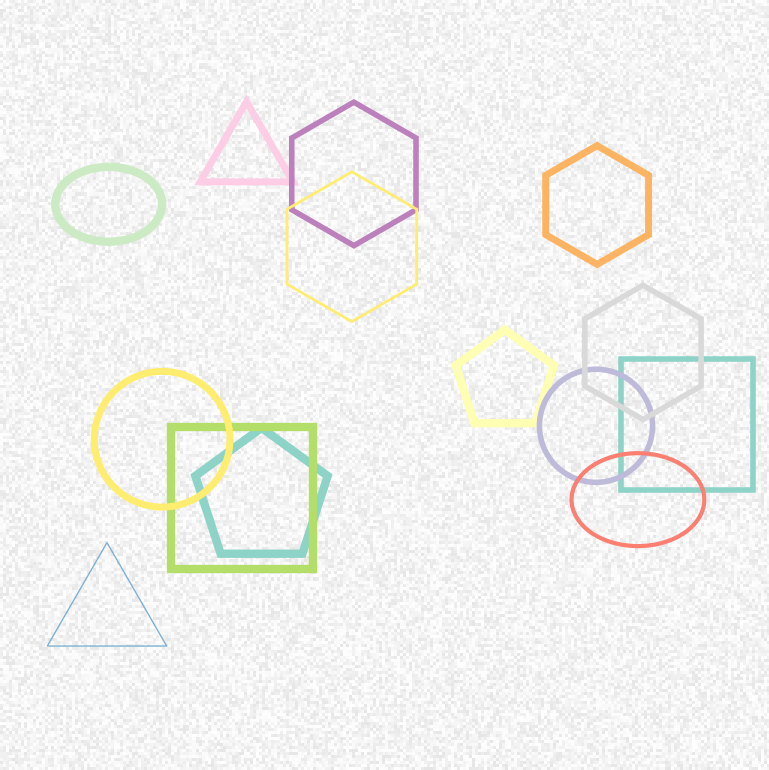[{"shape": "square", "thickness": 2, "radius": 0.43, "center": [0.893, 0.449]}, {"shape": "pentagon", "thickness": 3, "radius": 0.45, "center": [0.34, 0.354]}, {"shape": "pentagon", "thickness": 3, "radius": 0.34, "center": [0.656, 0.505]}, {"shape": "circle", "thickness": 2, "radius": 0.37, "center": [0.774, 0.447]}, {"shape": "oval", "thickness": 1.5, "radius": 0.43, "center": [0.828, 0.351]}, {"shape": "triangle", "thickness": 0.5, "radius": 0.45, "center": [0.139, 0.206]}, {"shape": "hexagon", "thickness": 2.5, "radius": 0.39, "center": [0.775, 0.734]}, {"shape": "square", "thickness": 3, "radius": 0.46, "center": [0.314, 0.353]}, {"shape": "triangle", "thickness": 2.5, "radius": 0.35, "center": [0.32, 0.799]}, {"shape": "hexagon", "thickness": 2, "radius": 0.44, "center": [0.835, 0.542]}, {"shape": "hexagon", "thickness": 2, "radius": 0.47, "center": [0.46, 0.774]}, {"shape": "oval", "thickness": 3, "radius": 0.35, "center": [0.141, 0.735]}, {"shape": "hexagon", "thickness": 1, "radius": 0.49, "center": [0.457, 0.68]}, {"shape": "circle", "thickness": 2.5, "radius": 0.44, "center": [0.211, 0.43]}]